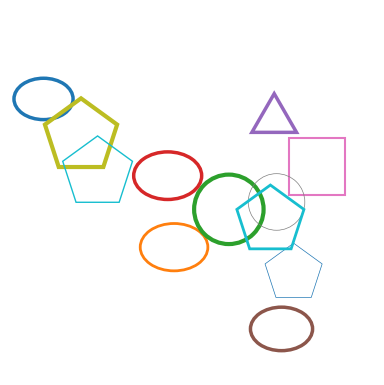[{"shape": "oval", "thickness": 2.5, "radius": 0.38, "center": [0.113, 0.743]}, {"shape": "pentagon", "thickness": 0.5, "radius": 0.39, "center": [0.763, 0.29]}, {"shape": "oval", "thickness": 2, "radius": 0.44, "center": [0.452, 0.358]}, {"shape": "circle", "thickness": 3, "radius": 0.45, "center": [0.594, 0.456]}, {"shape": "oval", "thickness": 2.5, "radius": 0.44, "center": [0.436, 0.544]}, {"shape": "triangle", "thickness": 2.5, "radius": 0.33, "center": [0.712, 0.69]}, {"shape": "oval", "thickness": 2.5, "radius": 0.4, "center": [0.731, 0.146]}, {"shape": "square", "thickness": 1.5, "radius": 0.37, "center": [0.824, 0.568]}, {"shape": "circle", "thickness": 0.5, "radius": 0.37, "center": [0.718, 0.475]}, {"shape": "pentagon", "thickness": 3, "radius": 0.49, "center": [0.21, 0.646]}, {"shape": "pentagon", "thickness": 1, "radius": 0.48, "center": [0.253, 0.552]}, {"shape": "pentagon", "thickness": 2, "radius": 0.46, "center": [0.702, 0.428]}]